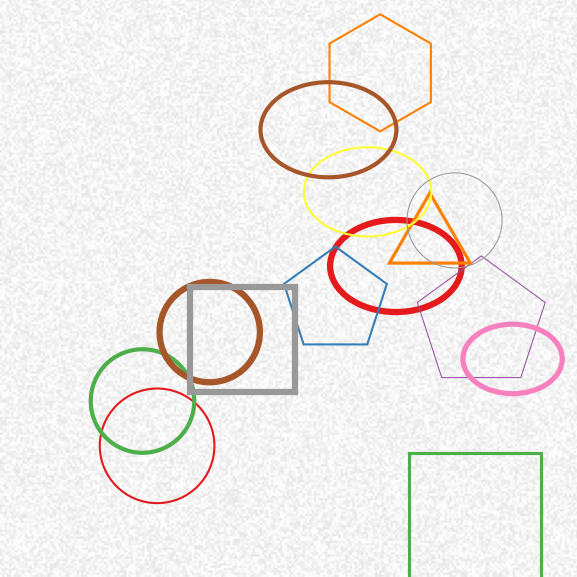[{"shape": "oval", "thickness": 3, "radius": 0.57, "center": [0.686, 0.539]}, {"shape": "circle", "thickness": 1, "radius": 0.5, "center": [0.272, 0.227]}, {"shape": "pentagon", "thickness": 1, "radius": 0.47, "center": [0.581, 0.479]}, {"shape": "square", "thickness": 1.5, "radius": 0.57, "center": [0.822, 0.101]}, {"shape": "circle", "thickness": 2, "radius": 0.45, "center": [0.247, 0.305]}, {"shape": "pentagon", "thickness": 0.5, "radius": 0.58, "center": [0.833, 0.439]}, {"shape": "hexagon", "thickness": 1, "radius": 0.51, "center": [0.658, 0.873]}, {"shape": "triangle", "thickness": 1.5, "radius": 0.4, "center": [0.744, 0.584]}, {"shape": "oval", "thickness": 1, "radius": 0.55, "center": [0.637, 0.667]}, {"shape": "circle", "thickness": 3, "radius": 0.43, "center": [0.363, 0.424]}, {"shape": "oval", "thickness": 2, "radius": 0.59, "center": [0.569, 0.774]}, {"shape": "oval", "thickness": 2.5, "radius": 0.43, "center": [0.888, 0.378]}, {"shape": "circle", "thickness": 0.5, "radius": 0.41, "center": [0.787, 0.618]}, {"shape": "square", "thickness": 3, "radius": 0.45, "center": [0.42, 0.412]}]